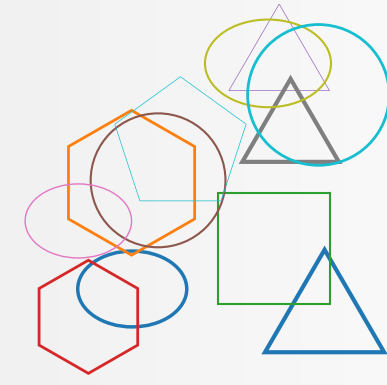[{"shape": "triangle", "thickness": 3, "radius": 0.89, "center": [0.838, 0.174]}, {"shape": "oval", "thickness": 2.5, "radius": 0.7, "center": [0.341, 0.249]}, {"shape": "hexagon", "thickness": 2, "radius": 0.94, "center": [0.34, 0.525]}, {"shape": "square", "thickness": 1.5, "radius": 0.72, "center": [0.707, 0.355]}, {"shape": "hexagon", "thickness": 2, "radius": 0.73, "center": [0.228, 0.177]}, {"shape": "triangle", "thickness": 0.5, "radius": 0.75, "center": [0.72, 0.84]}, {"shape": "circle", "thickness": 1.5, "radius": 0.87, "center": [0.408, 0.532]}, {"shape": "oval", "thickness": 1, "radius": 0.69, "center": [0.202, 0.426]}, {"shape": "triangle", "thickness": 3, "radius": 0.72, "center": [0.75, 0.651]}, {"shape": "oval", "thickness": 1.5, "radius": 0.81, "center": [0.692, 0.835]}, {"shape": "circle", "thickness": 2, "radius": 0.91, "center": [0.822, 0.753]}, {"shape": "pentagon", "thickness": 0.5, "radius": 0.89, "center": [0.466, 0.622]}]